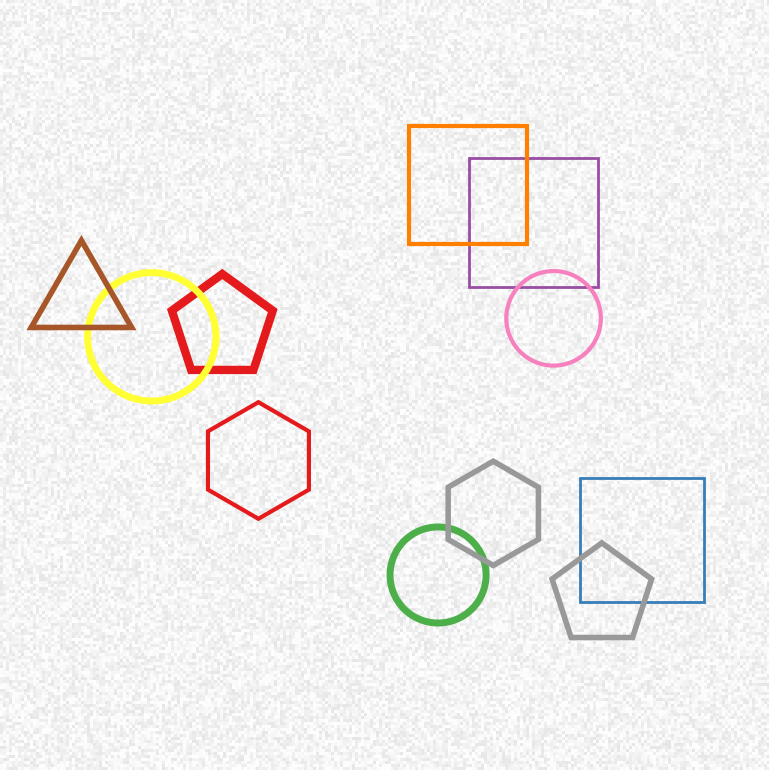[{"shape": "hexagon", "thickness": 1.5, "radius": 0.38, "center": [0.336, 0.402]}, {"shape": "pentagon", "thickness": 3, "radius": 0.34, "center": [0.289, 0.575]}, {"shape": "square", "thickness": 1, "radius": 0.4, "center": [0.834, 0.299]}, {"shape": "circle", "thickness": 2.5, "radius": 0.31, "center": [0.569, 0.253]}, {"shape": "square", "thickness": 1, "radius": 0.42, "center": [0.693, 0.711]}, {"shape": "square", "thickness": 1.5, "radius": 0.38, "center": [0.608, 0.76]}, {"shape": "circle", "thickness": 2.5, "radius": 0.42, "center": [0.197, 0.563]}, {"shape": "triangle", "thickness": 2, "radius": 0.38, "center": [0.106, 0.612]}, {"shape": "circle", "thickness": 1.5, "radius": 0.31, "center": [0.719, 0.587]}, {"shape": "hexagon", "thickness": 2, "radius": 0.34, "center": [0.641, 0.333]}, {"shape": "pentagon", "thickness": 2, "radius": 0.34, "center": [0.782, 0.227]}]